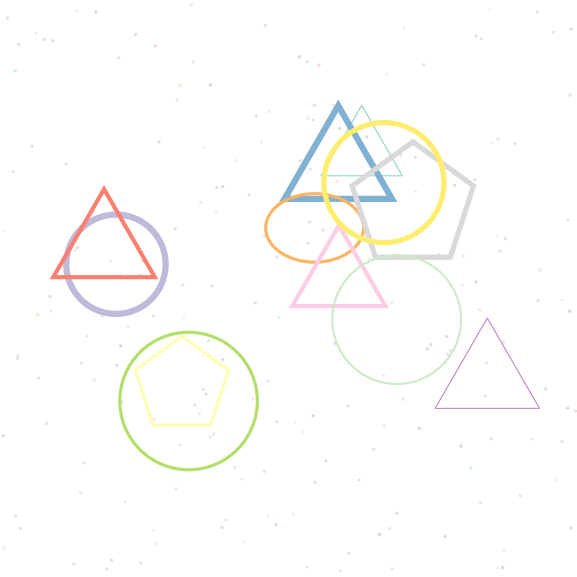[{"shape": "triangle", "thickness": 0.5, "radius": 0.41, "center": [0.626, 0.735]}, {"shape": "pentagon", "thickness": 1.5, "radius": 0.43, "center": [0.315, 0.332]}, {"shape": "circle", "thickness": 3, "radius": 0.43, "center": [0.201, 0.542]}, {"shape": "triangle", "thickness": 2, "radius": 0.51, "center": [0.18, 0.57]}, {"shape": "triangle", "thickness": 3, "radius": 0.54, "center": [0.586, 0.708]}, {"shape": "oval", "thickness": 1.5, "radius": 0.42, "center": [0.545, 0.604]}, {"shape": "circle", "thickness": 1.5, "radius": 0.6, "center": [0.327, 0.305]}, {"shape": "triangle", "thickness": 2, "radius": 0.47, "center": [0.587, 0.516]}, {"shape": "pentagon", "thickness": 2.5, "radius": 0.55, "center": [0.715, 0.643]}, {"shape": "triangle", "thickness": 0.5, "radius": 0.52, "center": [0.844, 0.344]}, {"shape": "circle", "thickness": 1, "radius": 0.56, "center": [0.687, 0.446]}, {"shape": "circle", "thickness": 2.5, "radius": 0.52, "center": [0.665, 0.683]}]